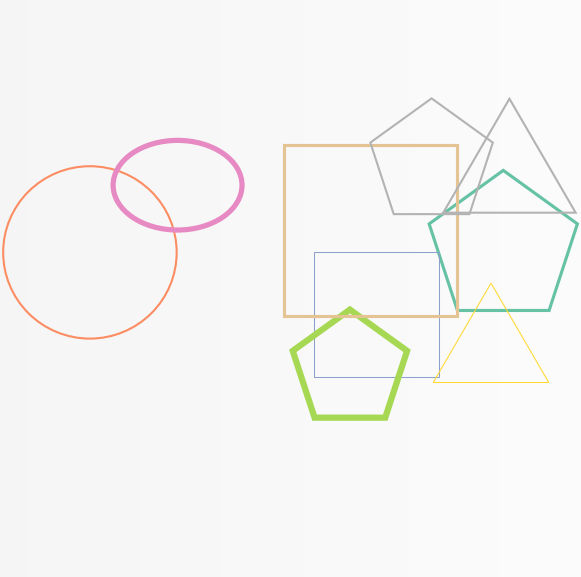[{"shape": "pentagon", "thickness": 1.5, "radius": 0.67, "center": [0.866, 0.57]}, {"shape": "circle", "thickness": 1, "radius": 0.75, "center": [0.155, 0.562]}, {"shape": "square", "thickness": 0.5, "radius": 0.54, "center": [0.648, 0.455]}, {"shape": "oval", "thickness": 2.5, "radius": 0.55, "center": [0.305, 0.678]}, {"shape": "pentagon", "thickness": 3, "radius": 0.52, "center": [0.602, 0.36]}, {"shape": "triangle", "thickness": 0.5, "radius": 0.57, "center": [0.845, 0.394]}, {"shape": "square", "thickness": 1.5, "radius": 0.74, "center": [0.637, 0.6]}, {"shape": "pentagon", "thickness": 1, "radius": 0.55, "center": [0.743, 0.718]}, {"shape": "triangle", "thickness": 1, "radius": 0.66, "center": [0.876, 0.697]}]